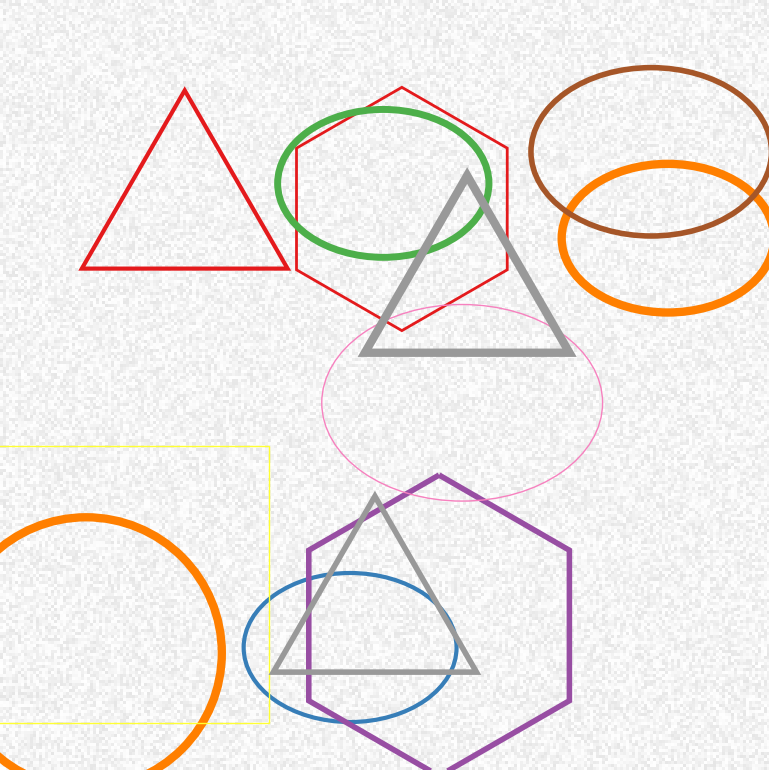[{"shape": "hexagon", "thickness": 1, "radius": 0.79, "center": [0.522, 0.729]}, {"shape": "triangle", "thickness": 1.5, "radius": 0.77, "center": [0.24, 0.728]}, {"shape": "oval", "thickness": 1.5, "radius": 0.69, "center": [0.455, 0.159]}, {"shape": "oval", "thickness": 2.5, "radius": 0.69, "center": [0.498, 0.762]}, {"shape": "hexagon", "thickness": 2, "radius": 0.98, "center": [0.57, 0.188]}, {"shape": "circle", "thickness": 3, "radius": 0.88, "center": [0.112, 0.152]}, {"shape": "oval", "thickness": 3, "radius": 0.69, "center": [0.867, 0.691]}, {"shape": "square", "thickness": 0.5, "radius": 0.9, "center": [0.169, 0.241]}, {"shape": "oval", "thickness": 2, "radius": 0.78, "center": [0.846, 0.803]}, {"shape": "oval", "thickness": 0.5, "radius": 0.91, "center": [0.6, 0.477]}, {"shape": "triangle", "thickness": 2, "radius": 0.76, "center": [0.487, 0.203]}, {"shape": "triangle", "thickness": 3, "radius": 0.77, "center": [0.607, 0.619]}]